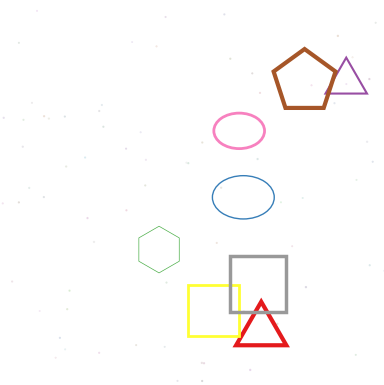[{"shape": "triangle", "thickness": 3, "radius": 0.38, "center": [0.679, 0.141]}, {"shape": "oval", "thickness": 1, "radius": 0.4, "center": [0.632, 0.487]}, {"shape": "hexagon", "thickness": 0.5, "radius": 0.3, "center": [0.413, 0.352]}, {"shape": "triangle", "thickness": 1.5, "radius": 0.31, "center": [0.899, 0.788]}, {"shape": "square", "thickness": 2, "radius": 0.33, "center": [0.555, 0.194]}, {"shape": "pentagon", "thickness": 3, "radius": 0.42, "center": [0.791, 0.788]}, {"shape": "oval", "thickness": 2, "radius": 0.33, "center": [0.621, 0.66]}, {"shape": "square", "thickness": 2.5, "radius": 0.36, "center": [0.671, 0.263]}]